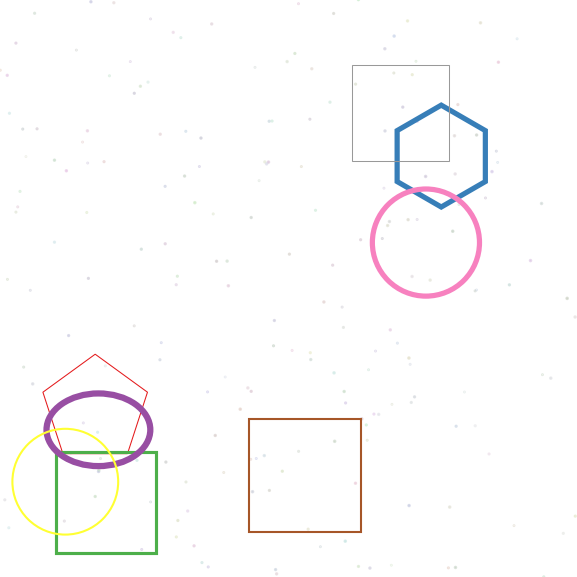[{"shape": "pentagon", "thickness": 0.5, "radius": 0.48, "center": [0.165, 0.291]}, {"shape": "hexagon", "thickness": 2.5, "radius": 0.44, "center": [0.764, 0.729]}, {"shape": "square", "thickness": 1.5, "radius": 0.44, "center": [0.183, 0.129]}, {"shape": "oval", "thickness": 3, "radius": 0.45, "center": [0.17, 0.255]}, {"shape": "circle", "thickness": 1, "radius": 0.46, "center": [0.113, 0.165]}, {"shape": "square", "thickness": 1, "radius": 0.49, "center": [0.528, 0.176]}, {"shape": "circle", "thickness": 2.5, "radius": 0.46, "center": [0.738, 0.579]}, {"shape": "square", "thickness": 0.5, "radius": 0.42, "center": [0.693, 0.803]}]